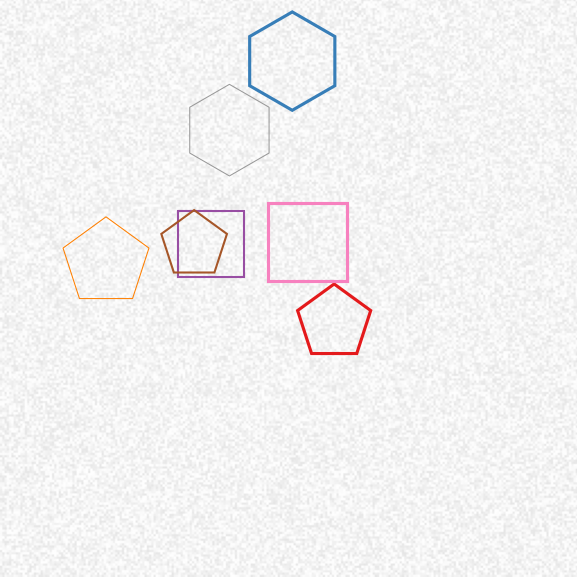[{"shape": "pentagon", "thickness": 1.5, "radius": 0.33, "center": [0.579, 0.441]}, {"shape": "hexagon", "thickness": 1.5, "radius": 0.43, "center": [0.506, 0.893]}, {"shape": "square", "thickness": 1, "radius": 0.29, "center": [0.365, 0.577]}, {"shape": "pentagon", "thickness": 0.5, "radius": 0.39, "center": [0.184, 0.545]}, {"shape": "pentagon", "thickness": 1, "radius": 0.3, "center": [0.336, 0.576]}, {"shape": "square", "thickness": 1.5, "radius": 0.34, "center": [0.532, 0.58]}, {"shape": "hexagon", "thickness": 0.5, "radius": 0.4, "center": [0.397, 0.774]}]